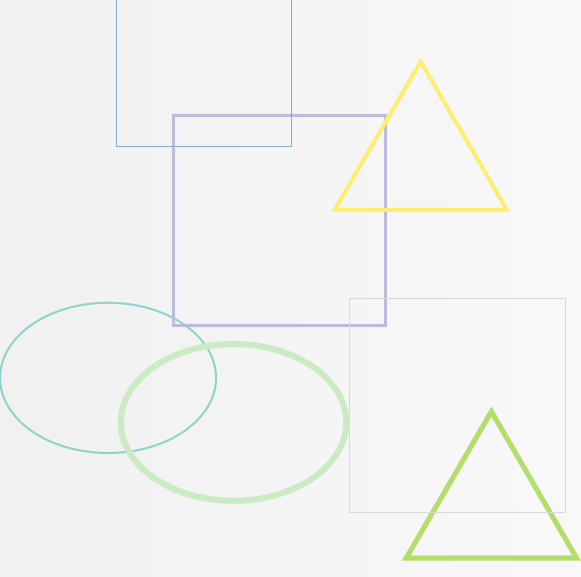[{"shape": "oval", "thickness": 1, "radius": 0.93, "center": [0.186, 0.345]}, {"shape": "square", "thickness": 1.5, "radius": 0.91, "center": [0.48, 0.619]}, {"shape": "square", "thickness": 0.5, "radius": 0.75, "center": [0.35, 0.896]}, {"shape": "triangle", "thickness": 2.5, "radius": 0.85, "center": [0.845, 0.117]}, {"shape": "square", "thickness": 0.5, "radius": 0.93, "center": [0.786, 0.297]}, {"shape": "oval", "thickness": 3, "radius": 0.97, "center": [0.402, 0.268]}, {"shape": "triangle", "thickness": 2, "radius": 0.86, "center": [0.724, 0.721]}]